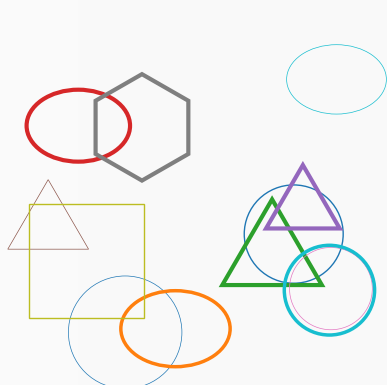[{"shape": "circle", "thickness": 1, "radius": 0.64, "center": [0.758, 0.392]}, {"shape": "circle", "thickness": 0.5, "radius": 0.73, "center": [0.323, 0.137]}, {"shape": "oval", "thickness": 2.5, "radius": 0.71, "center": [0.453, 0.146]}, {"shape": "triangle", "thickness": 3, "radius": 0.74, "center": [0.702, 0.334]}, {"shape": "oval", "thickness": 3, "radius": 0.67, "center": [0.202, 0.674]}, {"shape": "triangle", "thickness": 3, "radius": 0.55, "center": [0.782, 0.461]}, {"shape": "triangle", "thickness": 0.5, "radius": 0.6, "center": [0.124, 0.413]}, {"shape": "circle", "thickness": 0.5, "radius": 0.53, "center": [0.854, 0.25]}, {"shape": "hexagon", "thickness": 3, "radius": 0.69, "center": [0.366, 0.669]}, {"shape": "square", "thickness": 1, "radius": 0.74, "center": [0.223, 0.322]}, {"shape": "circle", "thickness": 2.5, "radius": 0.58, "center": [0.85, 0.246]}, {"shape": "oval", "thickness": 0.5, "radius": 0.64, "center": [0.868, 0.794]}]